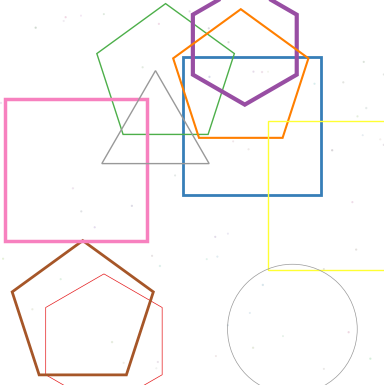[{"shape": "hexagon", "thickness": 0.5, "radius": 0.87, "center": [0.27, 0.114]}, {"shape": "square", "thickness": 2, "radius": 0.9, "center": [0.654, 0.673]}, {"shape": "pentagon", "thickness": 1, "radius": 0.94, "center": [0.43, 0.803]}, {"shape": "hexagon", "thickness": 3, "radius": 0.78, "center": [0.636, 0.884]}, {"shape": "pentagon", "thickness": 1.5, "radius": 0.92, "center": [0.625, 0.791]}, {"shape": "square", "thickness": 1, "radius": 0.97, "center": [0.89, 0.492]}, {"shape": "pentagon", "thickness": 2, "radius": 0.96, "center": [0.215, 0.182]}, {"shape": "square", "thickness": 2.5, "radius": 0.92, "center": [0.198, 0.558]}, {"shape": "triangle", "thickness": 1, "radius": 0.8, "center": [0.404, 0.656]}, {"shape": "circle", "thickness": 0.5, "radius": 0.84, "center": [0.759, 0.145]}]